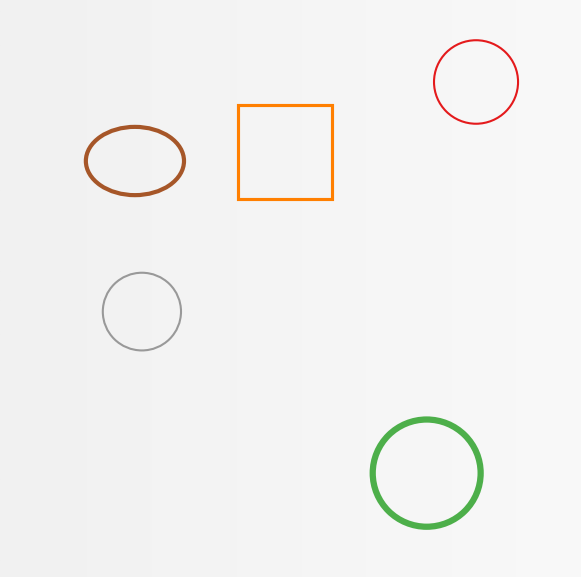[{"shape": "circle", "thickness": 1, "radius": 0.36, "center": [0.819, 0.857]}, {"shape": "circle", "thickness": 3, "radius": 0.46, "center": [0.734, 0.18]}, {"shape": "square", "thickness": 1.5, "radius": 0.41, "center": [0.49, 0.736]}, {"shape": "oval", "thickness": 2, "radius": 0.42, "center": [0.232, 0.72]}, {"shape": "circle", "thickness": 1, "radius": 0.34, "center": [0.244, 0.46]}]